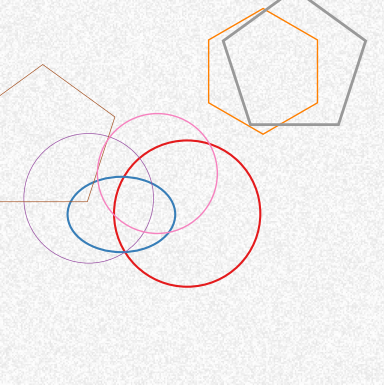[{"shape": "circle", "thickness": 1.5, "radius": 0.95, "center": [0.486, 0.445]}, {"shape": "oval", "thickness": 1.5, "radius": 0.7, "center": [0.315, 0.443]}, {"shape": "circle", "thickness": 0.5, "radius": 0.84, "center": [0.23, 0.485]}, {"shape": "hexagon", "thickness": 1, "radius": 0.82, "center": [0.683, 0.815]}, {"shape": "pentagon", "thickness": 0.5, "radius": 0.99, "center": [0.111, 0.635]}, {"shape": "circle", "thickness": 1, "radius": 0.78, "center": [0.409, 0.549]}, {"shape": "pentagon", "thickness": 2, "radius": 0.97, "center": [0.765, 0.834]}]